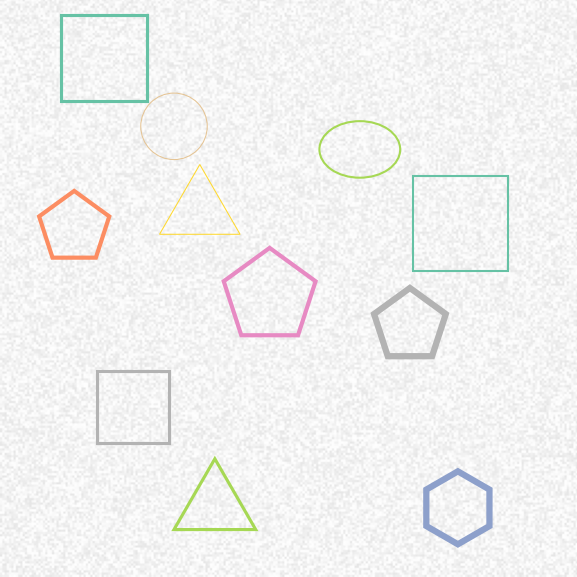[{"shape": "square", "thickness": 1, "radius": 0.41, "center": [0.797, 0.612]}, {"shape": "square", "thickness": 1.5, "radius": 0.37, "center": [0.18, 0.898]}, {"shape": "pentagon", "thickness": 2, "radius": 0.32, "center": [0.128, 0.605]}, {"shape": "hexagon", "thickness": 3, "radius": 0.32, "center": [0.793, 0.12]}, {"shape": "pentagon", "thickness": 2, "radius": 0.42, "center": [0.467, 0.486]}, {"shape": "triangle", "thickness": 1.5, "radius": 0.41, "center": [0.372, 0.123]}, {"shape": "oval", "thickness": 1, "radius": 0.35, "center": [0.623, 0.74]}, {"shape": "triangle", "thickness": 0.5, "radius": 0.4, "center": [0.346, 0.634]}, {"shape": "circle", "thickness": 0.5, "radius": 0.29, "center": [0.301, 0.78]}, {"shape": "pentagon", "thickness": 3, "radius": 0.33, "center": [0.71, 0.435]}, {"shape": "square", "thickness": 1.5, "radius": 0.31, "center": [0.23, 0.294]}]